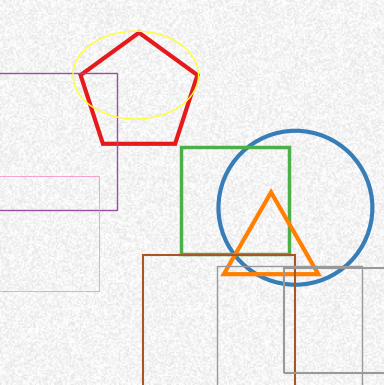[{"shape": "pentagon", "thickness": 3, "radius": 0.8, "center": [0.361, 0.756]}, {"shape": "circle", "thickness": 3, "radius": 1.0, "center": [0.767, 0.46]}, {"shape": "square", "thickness": 2.5, "radius": 0.7, "center": [0.61, 0.479]}, {"shape": "square", "thickness": 1, "radius": 0.89, "center": [0.126, 0.632]}, {"shape": "triangle", "thickness": 3, "radius": 0.71, "center": [0.704, 0.359]}, {"shape": "oval", "thickness": 1, "radius": 0.81, "center": [0.353, 0.805]}, {"shape": "square", "thickness": 1.5, "radius": 0.98, "center": [0.569, 0.143]}, {"shape": "square", "thickness": 0.5, "radius": 0.75, "center": [0.107, 0.394]}, {"shape": "square", "thickness": 1, "radius": 0.94, "center": [0.753, 0.119]}, {"shape": "square", "thickness": 1.5, "radius": 0.68, "center": [0.874, 0.168]}]